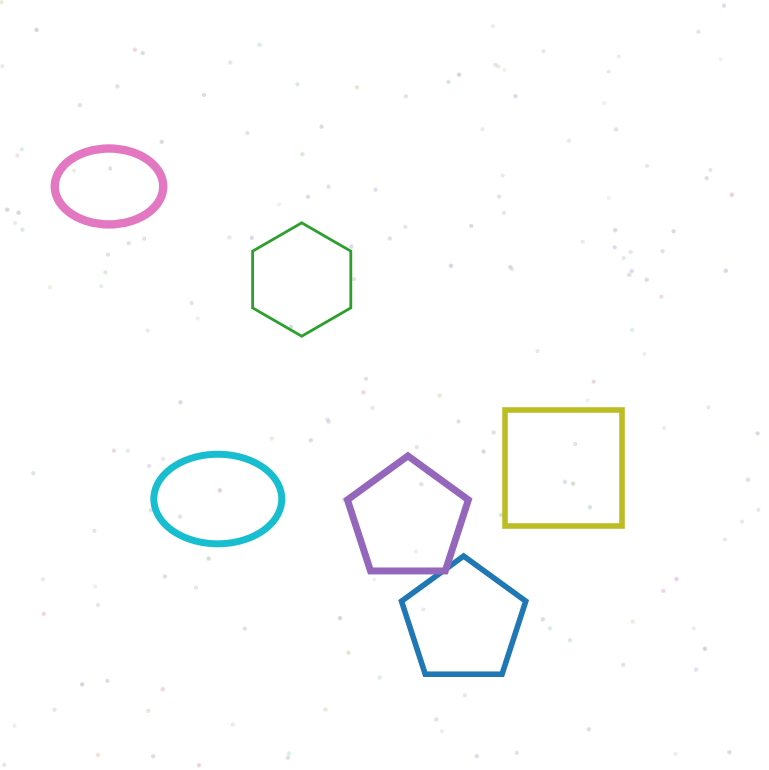[{"shape": "pentagon", "thickness": 2, "radius": 0.42, "center": [0.602, 0.193]}, {"shape": "hexagon", "thickness": 1, "radius": 0.37, "center": [0.392, 0.637]}, {"shape": "pentagon", "thickness": 2.5, "radius": 0.41, "center": [0.53, 0.325]}, {"shape": "oval", "thickness": 3, "radius": 0.35, "center": [0.142, 0.758]}, {"shape": "square", "thickness": 2, "radius": 0.38, "center": [0.732, 0.392]}, {"shape": "oval", "thickness": 2.5, "radius": 0.42, "center": [0.283, 0.352]}]